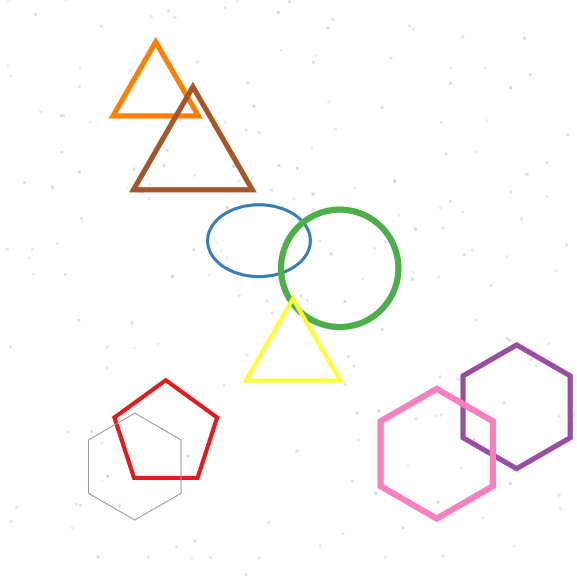[{"shape": "pentagon", "thickness": 2, "radius": 0.47, "center": [0.287, 0.247]}, {"shape": "oval", "thickness": 1.5, "radius": 0.44, "center": [0.448, 0.582]}, {"shape": "circle", "thickness": 3, "radius": 0.51, "center": [0.588, 0.535]}, {"shape": "hexagon", "thickness": 2.5, "radius": 0.54, "center": [0.895, 0.295]}, {"shape": "triangle", "thickness": 2.5, "radius": 0.43, "center": [0.27, 0.841]}, {"shape": "triangle", "thickness": 2, "radius": 0.47, "center": [0.507, 0.387]}, {"shape": "triangle", "thickness": 2.5, "radius": 0.59, "center": [0.334, 0.73]}, {"shape": "hexagon", "thickness": 3, "radius": 0.56, "center": [0.756, 0.213]}, {"shape": "hexagon", "thickness": 0.5, "radius": 0.46, "center": [0.233, 0.191]}]